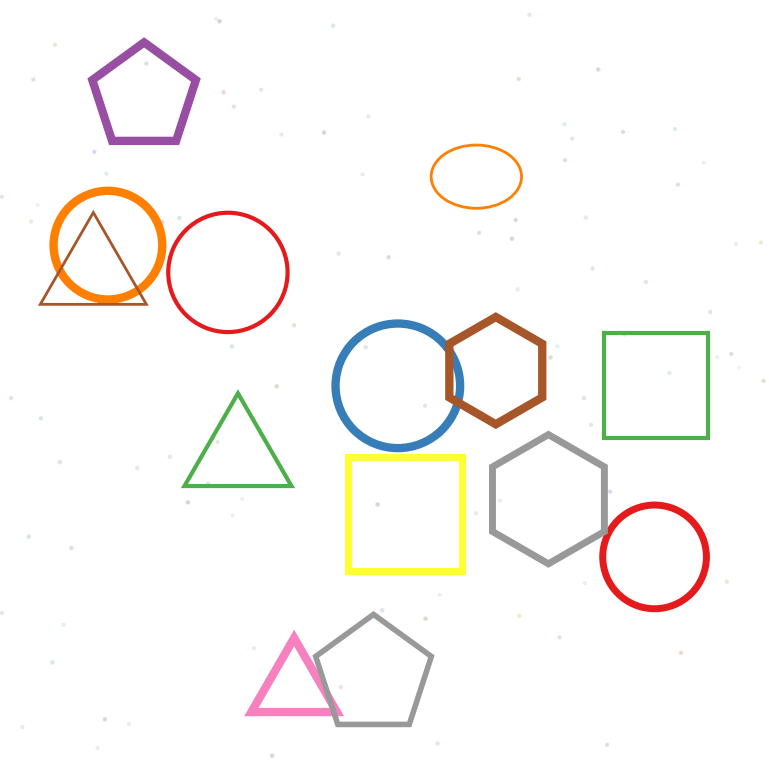[{"shape": "circle", "thickness": 1.5, "radius": 0.39, "center": [0.296, 0.646]}, {"shape": "circle", "thickness": 2.5, "radius": 0.34, "center": [0.85, 0.277]}, {"shape": "circle", "thickness": 3, "radius": 0.4, "center": [0.517, 0.499]}, {"shape": "triangle", "thickness": 1.5, "radius": 0.4, "center": [0.309, 0.409]}, {"shape": "square", "thickness": 1.5, "radius": 0.34, "center": [0.852, 0.499]}, {"shape": "pentagon", "thickness": 3, "radius": 0.35, "center": [0.187, 0.874]}, {"shape": "circle", "thickness": 3, "radius": 0.35, "center": [0.14, 0.682]}, {"shape": "oval", "thickness": 1, "radius": 0.29, "center": [0.619, 0.771]}, {"shape": "square", "thickness": 2.5, "radius": 0.37, "center": [0.526, 0.333]}, {"shape": "triangle", "thickness": 1, "radius": 0.4, "center": [0.121, 0.645]}, {"shape": "hexagon", "thickness": 3, "radius": 0.35, "center": [0.644, 0.519]}, {"shape": "triangle", "thickness": 3, "radius": 0.32, "center": [0.382, 0.107]}, {"shape": "hexagon", "thickness": 2.5, "radius": 0.42, "center": [0.712, 0.352]}, {"shape": "pentagon", "thickness": 2, "radius": 0.39, "center": [0.485, 0.123]}]